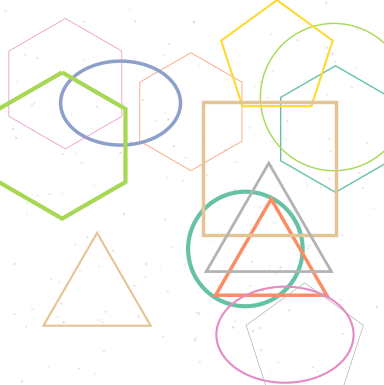[{"shape": "hexagon", "thickness": 1, "radius": 0.82, "center": [0.871, 0.665]}, {"shape": "circle", "thickness": 3, "radius": 0.74, "center": [0.637, 0.353]}, {"shape": "triangle", "thickness": 2.5, "radius": 0.83, "center": [0.704, 0.316]}, {"shape": "hexagon", "thickness": 0.5, "radius": 0.77, "center": [0.496, 0.71]}, {"shape": "oval", "thickness": 2.5, "radius": 0.78, "center": [0.313, 0.732]}, {"shape": "hexagon", "thickness": 0.5, "radius": 0.85, "center": [0.17, 0.783]}, {"shape": "oval", "thickness": 1.5, "radius": 0.89, "center": [0.74, 0.131]}, {"shape": "hexagon", "thickness": 3, "radius": 0.95, "center": [0.161, 0.622]}, {"shape": "circle", "thickness": 1, "radius": 0.96, "center": [0.868, 0.748]}, {"shape": "pentagon", "thickness": 1.5, "radius": 0.76, "center": [0.719, 0.847]}, {"shape": "square", "thickness": 2.5, "radius": 0.86, "center": [0.699, 0.562]}, {"shape": "triangle", "thickness": 1.5, "radius": 0.8, "center": [0.252, 0.234]}, {"shape": "triangle", "thickness": 2, "radius": 0.94, "center": [0.698, 0.389]}, {"shape": "pentagon", "thickness": 0.5, "radius": 0.8, "center": [0.792, 0.106]}]